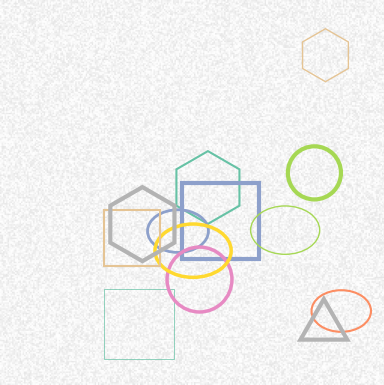[{"shape": "square", "thickness": 0.5, "radius": 0.45, "center": [0.362, 0.158]}, {"shape": "hexagon", "thickness": 1.5, "radius": 0.47, "center": [0.54, 0.513]}, {"shape": "oval", "thickness": 1.5, "radius": 0.39, "center": [0.886, 0.192]}, {"shape": "square", "thickness": 3, "radius": 0.5, "center": [0.572, 0.426]}, {"shape": "oval", "thickness": 2, "radius": 0.4, "center": [0.462, 0.4]}, {"shape": "circle", "thickness": 2.5, "radius": 0.42, "center": [0.518, 0.274]}, {"shape": "oval", "thickness": 1, "radius": 0.45, "center": [0.741, 0.402]}, {"shape": "circle", "thickness": 3, "radius": 0.34, "center": [0.817, 0.551]}, {"shape": "oval", "thickness": 2.5, "radius": 0.49, "center": [0.501, 0.349]}, {"shape": "hexagon", "thickness": 1, "radius": 0.34, "center": [0.845, 0.857]}, {"shape": "square", "thickness": 1.5, "radius": 0.36, "center": [0.343, 0.382]}, {"shape": "hexagon", "thickness": 3, "radius": 0.48, "center": [0.37, 0.418]}, {"shape": "triangle", "thickness": 3, "radius": 0.35, "center": [0.841, 0.153]}]